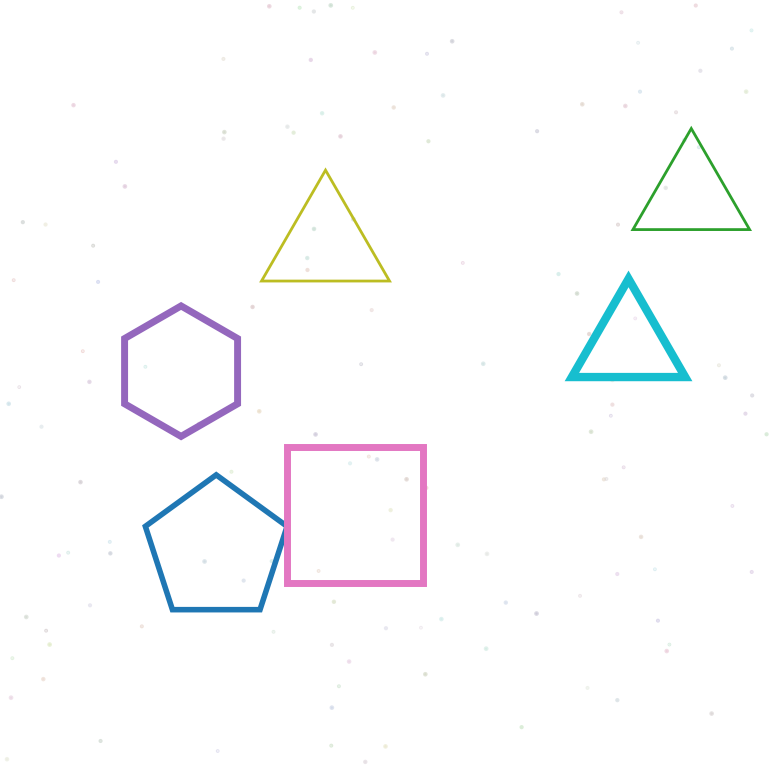[{"shape": "pentagon", "thickness": 2, "radius": 0.48, "center": [0.281, 0.287]}, {"shape": "triangle", "thickness": 1, "radius": 0.44, "center": [0.898, 0.746]}, {"shape": "hexagon", "thickness": 2.5, "radius": 0.42, "center": [0.235, 0.518]}, {"shape": "square", "thickness": 2.5, "radius": 0.44, "center": [0.461, 0.331]}, {"shape": "triangle", "thickness": 1, "radius": 0.48, "center": [0.423, 0.683]}, {"shape": "triangle", "thickness": 3, "radius": 0.42, "center": [0.816, 0.553]}]